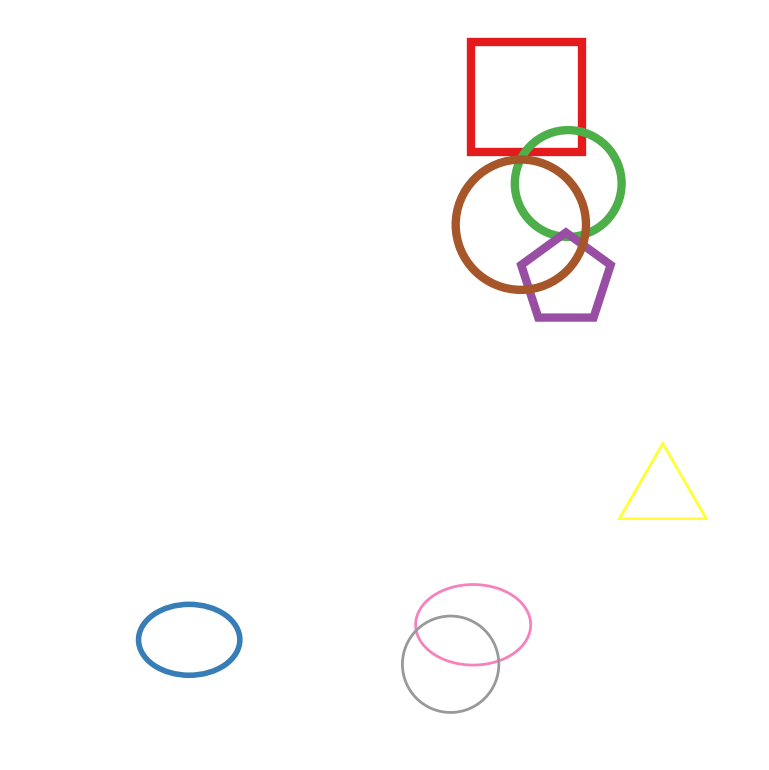[{"shape": "square", "thickness": 3, "radius": 0.36, "center": [0.684, 0.874]}, {"shape": "oval", "thickness": 2, "radius": 0.33, "center": [0.246, 0.169]}, {"shape": "circle", "thickness": 3, "radius": 0.35, "center": [0.738, 0.762]}, {"shape": "pentagon", "thickness": 3, "radius": 0.31, "center": [0.735, 0.637]}, {"shape": "triangle", "thickness": 1, "radius": 0.33, "center": [0.861, 0.359]}, {"shape": "circle", "thickness": 3, "radius": 0.42, "center": [0.676, 0.708]}, {"shape": "oval", "thickness": 1, "radius": 0.37, "center": [0.614, 0.189]}, {"shape": "circle", "thickness": 1, "radius": 0.31, "center": [0.585, 0.137]}]